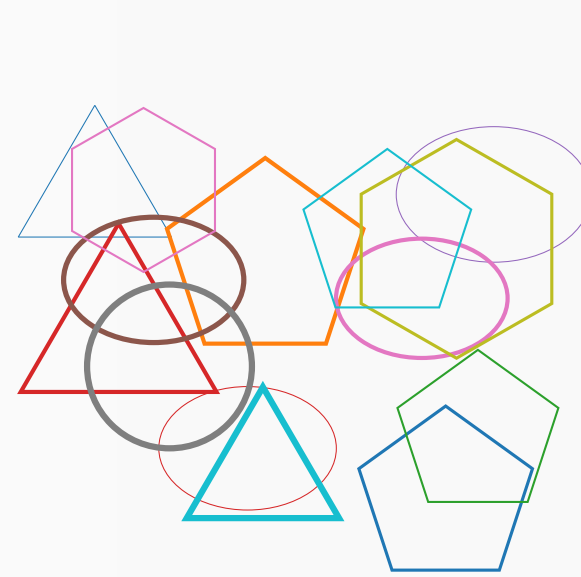[{"shape": "pentagon", "thickness": 1.5, "radius": 0.79, "center": [0.767, 0.139]}, {"shape": "triangle", "thickness": 0.5, "radius": 0.76, "center": [0.163, 0.665]}, {"shape": "pentagon", "thickness": 2, "radius": 0.89, "center": [0.456, 0.548]}, {"shape": "pentagon", "thickness": 1, "radius": 0.73, "center": [0.822, 0.248]}, {"shape": "oval", "thickness": 0.5, "radius": 0.76, "center": [0.426, 0.223]}, {"shape": "triangle", "thickness": 2, "radius": 0.97, "center": [0.204, 0.418]}, {"shape": "oval", "thickness": 0.5, "radius": 0.84, "center": [0.849, 0.662]}, {"shape": "oval", "thickness": 2.5, "radius": 0.78, "center": [0.264, 0.514]}, {"shape": "oval", "thickness": 2, "radius": 0.74, "center": [0.726, 0.483]}, {"shape": "hexagon", "thickness": 1, "radius": 0.71, "center": [0.247, 0.67]}, {"shape": "circle", "thickness": 3, "radius": 0.71, "center": [0.292, 0.365]}, {"shape": "hexagon", "thickness": 1.5, "radius": 0.95, "center": [0.785, 0.568]}, {"shape": "triangle", "thickness": 3, "radius": 0.76, "center": [0.452, 0.178]}, {"shape": "pentagon", "thickness": 1, "radius": 0.76, "center": [0.666, 0.59]}]